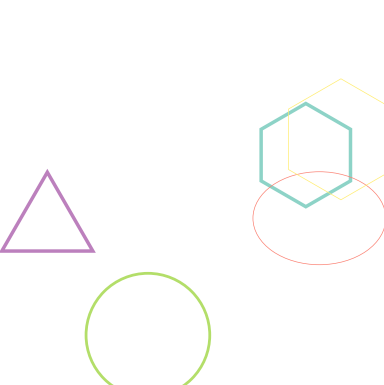[{"shape": "hexagon", "thickness": 2.5, "radius": 0.67, "center": [0.794, 0.597]}, {"shape": "oval", "thickness": 0.5, "radius": 0.86, "center": [0.83, 0.433]}, {"shape": "circle", "thickness": 2, "radius": 0.8, "center": [0.384, 0.129]}, {"shape": "triangle", "thickness": 2.5, "radius": 0.68, "center": [0.123, 0.416]}, {"shape": "hexagon", "thickness": 0.5, "radius": 0.79, "center": [0.886, 0.638]}]